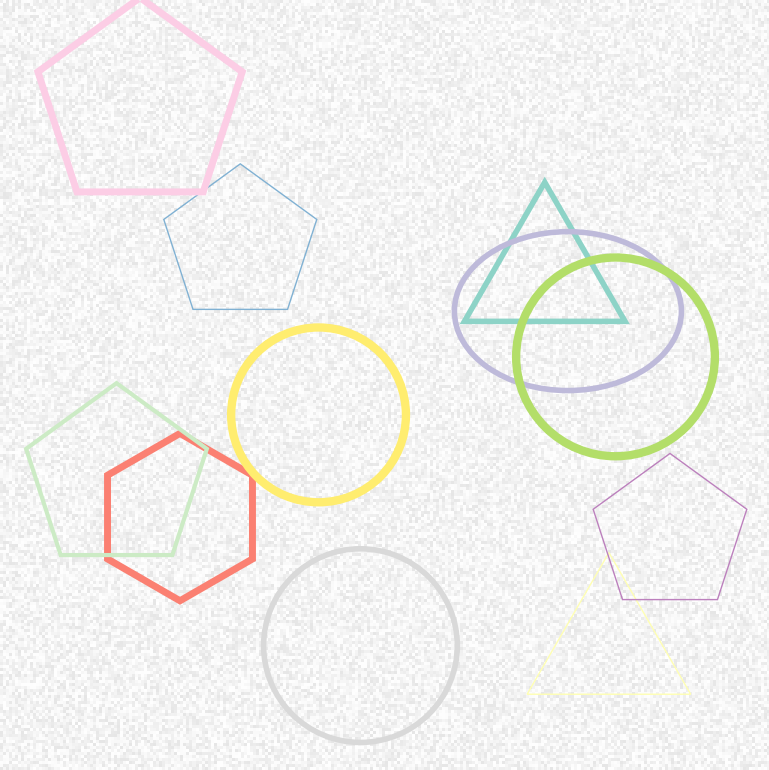[{"shape": "triangle", "thickness": 2, "radius": 0.6, "center": [0.707, 0.643]}, {"shape": "triangle", "thickness": 0.5, "radius": 0.61, "center": [0.791, 0.16]}, {"shape": "oval", "thickness": 2, "radius": 0.74, "center": [0.738, 0.596]}, {"shape": "hexagon", "thickness": 2.5, "radius": 0.54, "center": [0.234, 0.328]}, {"shape": "pentagon", "thickness": 0.5, "radius": 0.52, "center": [0.312, 0.683]}, {"shape": "circle", "thickness": 3, "radius": 0.65, "center": [0.799, 0.537]}, {"shape": "pentagon", "thickness": 2.5, "radius": 0.7, "center": [0.182, 0.864]}, {"shape": "circle", "thickness": 2, "radius": 0.63, "center": [0.468, 0.162]}, {"shape": "pentagon", "thickness": 0.5, "radius": 0.52, "center": [0.87, 0.306]}, {"shape": "pentagon", "thickness": 1.5, "radius": 0.62, "center": [0.151, 0.379]}, {"shape": "circle", "thickness": 3, "radius": 0.57, "center": [0.414, 0.461]}]